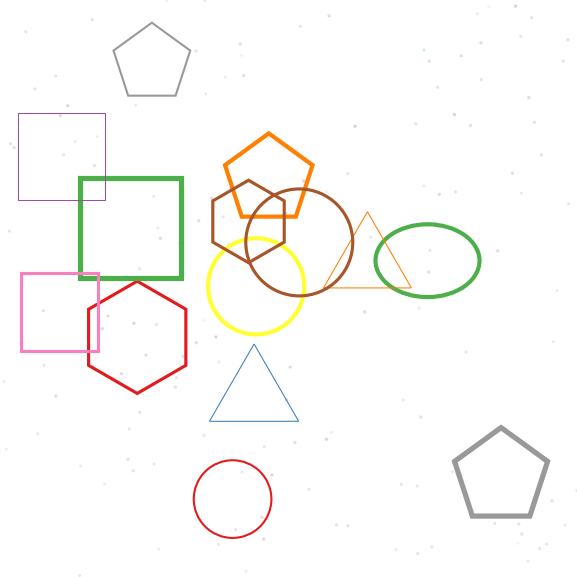[{"shape": "circle", "thickness": 1, "radius": 0.34, "center": [0.403, 0.135]}, {"shape": "hexagon", "thickness": 1.5, "radius": 0.49, "center": [0.238, 0.415]}, {"shape": "triangle", "thickness": 0.5, "radius": 0.45, "center": [0.44, 0.314]}, {"shape": "oval", "thickness": 2, "radius": 0.45, "center": [0.74, 0.548]}, {"shape": "square", "thickness": 2.5, "radius": 0.43, "center": [0.226, 0.604]}, {"shape": "square", "thickness": 0.5, "radius": 0.38, "center": [0.107, 0.728]}, {"shape": "triangle", "thickness": 0.5, "radius": 0.44, "center": [0.636, 0.545]}, {"shape": "pentagon", "thickness": 2, "radius": 0.4, "center": [0.465, 0.688]}, {"shape": "circle", "thickness": 2, "radius": 0.42, "center": [0.444, 0.503]}, {"shape": "circle", "thickness": 1.5, "radius": 0.46, "center": [0.518, 0.579]}, {"shape": "hexagon", "thickness": 1.5, "radius": 0.36, "center": [0.43, 0.616]}, {"shape": "square", "thickness": 1.5, "radius": 0.34, "center": [0.103, 0.458]}, {"shape": "pentagon", "thickness": 2.5, "radius": 0.42, "center": [0.868, 0.174]}, {"shape": "pentagon", "thickness": 1, "radius": 0.35, "center": [0.263, 0.89]}]